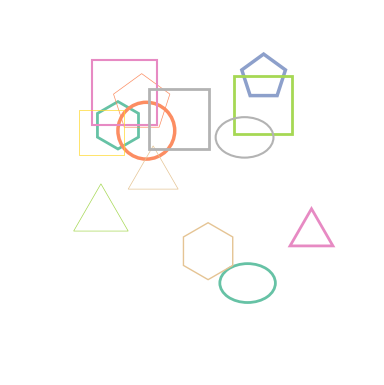[{"shape": "hexagon", "thickness": 2, "radius": 0.31, "center": [0.306, 0.675]}, {"shape": "oval", "thickness": 2, "radius": 0.36, "center": [0.643, 0.265]}, {"shape": "pentagon", "thickness": 0.5, "radius": 0.38, "center": [0.368, 0.732]}, {"shape": "circle", "thickness": 2.5, "radius": 0.37, "center": [0.38, 0.661]}, {"shape": "pentagon", "thickness": 2.5, "radius": 0.3, "center": [0.685, 0.8]}, {"shape": "triangle", "thickness": 2, "radius": 0.32, "center": [0.809, 0.393]}, {"shape": "square", "thickness": 1.5, "radius": 0.43, "center": [0.323, 0.76]}, {"shape": "square", "thickness": 2, "radius": 0.38, "center": [0.684, 0.728]}, {"shape": "triangle", "thickness": 0.5, "radius": 0.41, "center": [0.262, 0.441]}, {"shape": "square", "thickness": 0.5, "radius": 0.29, "center": [0.264, 0.657]}, {"shape": "hexagon", "thickness": 1, "radius": 0.37, "center": [0.54, 0.348]}, {"shape": "triangle", "thickness": 0.5, "radius": 0.37, "center": [0.398, 0.546]}, {"shape": "oval", "thickness": 1.5, "radius": 0.38, "center": [0.635, 0.643]}, {"shape": "square", "thickness": 2, "radius": 0.39, "center": [0.464, 0.69]}]